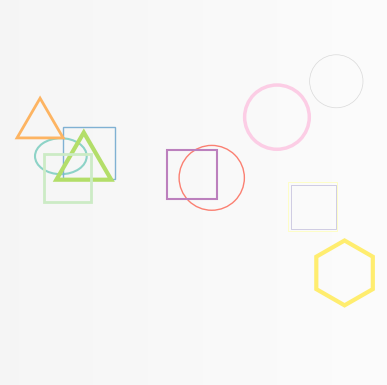[{"shape": "oval", "thickness": 1.5, "radius": 0.33, "center": [0.157, 0.594]}, {"shape": "square", "thickness": 0.5, "radius": 0.31, "center": [0.806, 0.464]}, {"shape": "square", "thickness": 0.5, "radius": 0.29, "center": [0.808, 0.462]}, {"shape": "circle", "thickness": 1, "radius": 0.42, "center": [0.546, 0.538]}, {"shape": "square", "thickness": 1, "radius": 0.33, "center": [0.229, 0.602]}, {"shape": "triangle", "thickness": 2, "radius": 0.34, "center": [0.103, 0.676]}, {"shape": "triangle", "thickness": 3, "radius": 0.41, "center": [0.216, 0.574]}, {"shape": "circle", "thickness": 2.5, "radius": 0.42, "center": [0.715, 0.696]}, {"shape": "circle", "thickness": 0.5, "radius": 0.34, "center": [0.868, 0.789]}, {"shape": "square", "thickness": 1.5, "radius": 0.32, "center": [0.495, 0.547]}, {"shape": "square", "thickness": 2, "radius": 0.31, "center": [0.174, 0.537]}, {"shape": "hexagon", "thickness": 3, "radius": 0.42, "center": [0.889, 0.291]}]